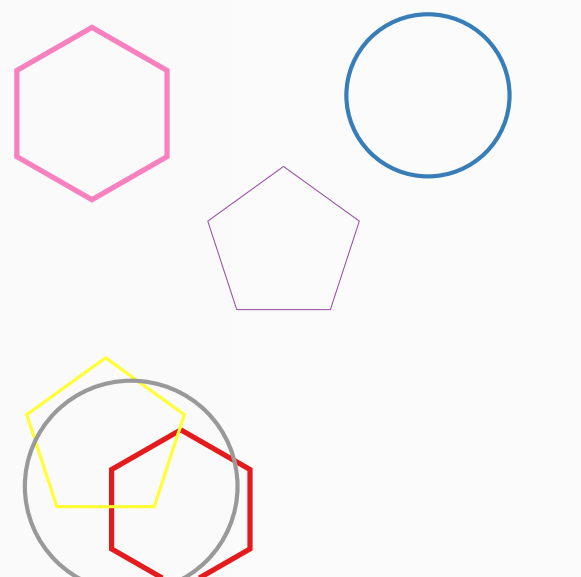[{"shape": "hexagon", "thickness": 2.5, "radius": 0.69, "center": [0.311, 0.117]}, {"shape": "circle", "thickness": 2, "radius": 0.7, "center": [0.736, 0.834]}, {"shape": "pentagon", "thickness": 0.5, "radius": 0.69, "center": [0.488, 0.574]}, {"shape": "pentagon", "thickness": 1.5, "radius": 0.71, "center": [0.182, 0.237]}, {"shape": "hexagon", "thickness": 2.5, "radius": 0.75, "center": [0.158, 0.803]}, {"shape": "circle", "thickness": 2, "radius": 0.91, "center": [0.226, 0.157]}]